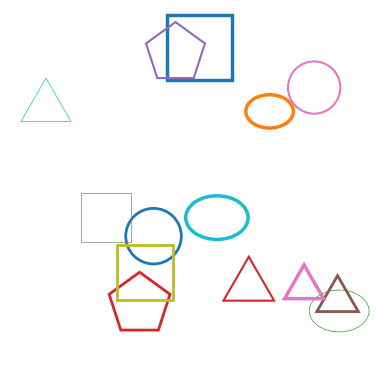[{"shape": "circle", "thickness": 2, "radius": 0.36, "center": [0.399, 0.387]}, {"shape": "square", "thickness": 2.5, "radius": 0.42, "center": [0.518, 0.877]}, {"shape": "oval", "thickness": 2.5, "radius": 0.31, "center": [0.7, 0.711]}, {"shape": "oval", "thickness": 0.5, "radius": 0.39, "center": [0.881, 0.192]}, {"shape": "pentagon", "thickness": 2, "radius": 0.42, "center": [0.363, 0.21]}, {"shape": "triangle", "thickness": 1.5, "radius": 0.38, "center": [0.646, 0.257]}, {"shape": "pentagon", "thickness": 1.5, "radius": 0.4, "center": [0.456, 0.862]}, {"shape": "triangle", "thickness": 2, "radius": 0.31, "center": [0.877, 0.222]}, {"shape": "circle", "thickness": 1.5, "radius": 0.34, "center": [0.816, 0.773]}, {"shape": "triangle", "thickness": 2.5, "radius": 0.29, "center": [0.79, 0.254]}, {"shape": "square", "thickness": 0.5, "radius": 0.32, "center": [0.275, 0.435]}, {"shape": "square", "thickness": 2, "radius": 0.36, "center": [0.377, 0.292]}, {"shape": "triangle", "thickness": 0.5, "radius": 0.38, "center": [0.119, 0.722]}, {"shape": "oval", "thickness": 2.5, "radius": 0.41, "center": [0.563, 0.435]}]